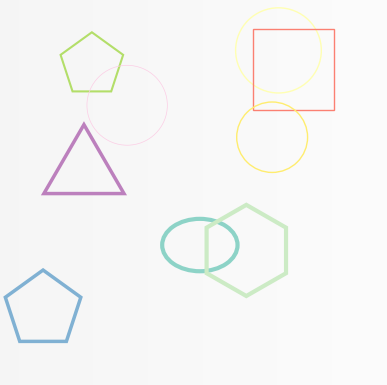[{"shape": "oval", "thickness": 3, "radius": 0.49, "center": [0.516, 0.364]}, {"shape": "circle", "thickness": 1, "radius": 0.55, "center": [0.719, 0.869]}, {"shape": "square", "thickness": 1, "radius": 0.52, "center": [0.757, 0.82]}, {"shape": "pentagon", "thickness": 2.5, "radius": 0.51, "center": [0.111, 0.196]}, {"shape": "pentagon", "thickness": 1.5, "radius": 0.42, "center": [0.237, 0.831]}, {"shape": "circle", "thickness": 0.5, "radius": 0.52, "center": [0.328, 0.727]}, {"shape": "triangle", "thickness": 2.5, "radius": 0.6, "center": [0.217, 0.557]}, {"shape": "hexagon", "thickness": 3, "radius": 0.59, "center": [0.636, 0.35]}, {"shape": "circle", "thickness": 1, "radius": 0.46, "center": [0.702, 0.644]}]